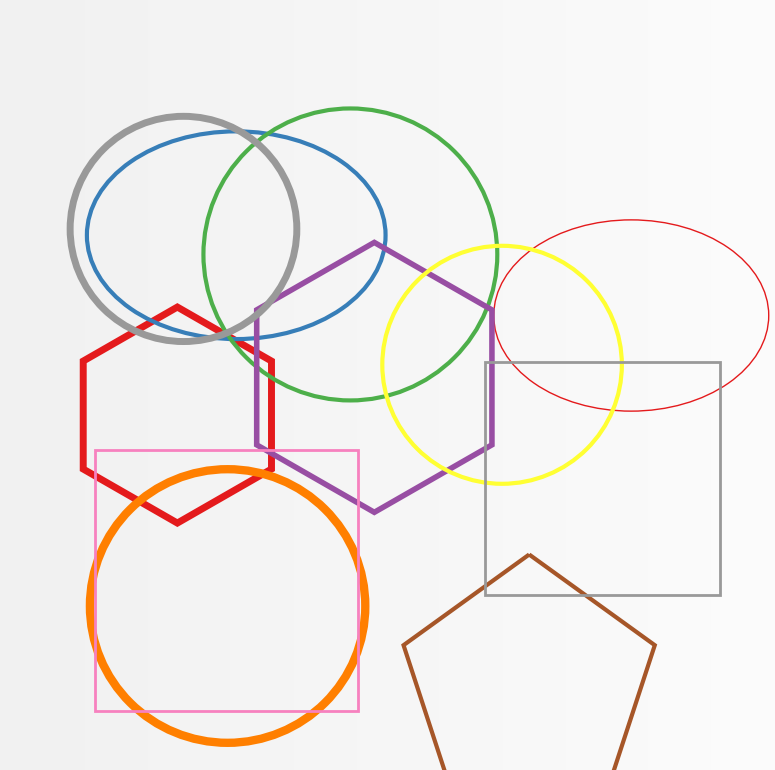[{"shape": "hexagon", "thickness": 2.5, "radius": 0.7, "center": [0.229, 0.461]}, {"shape": "oval", "thickness": 0.5, "radius": 0.89, "center": [0.815, 0.59]}, {"shape": "oval", "thickness": 1.5, "radius": 0.96, "center": [0.305, 0.695]}, {"shape": "circle", "thickness": 1.5, "radius": 0.95, "center": [0.452, 0.67]}, {"shape": "hexagon", "thickness": 2, "radius": 0.88, "center": [0.483, 0.51]}, {"shape": "circle", "thickness": 3, "radius": 0.89, "center": [0.294, 0.213]}, {"shape": "circle", "thickness": 1.5, "radius": 0.77, "center": [0.648, 0.526]}, {"shape": "pentagon", "thickness": 1.5, "radius": 0.85, "center": [0.683, 0.109]}, {"shape": "square", "thickness": 1, "radius": 0.85, "center": [0.292, 0.246]}, {"shape": "circle", "thickness": 2.5, "radius": 0.73, "center": [0.237, 0.703]}, {"shape": "square", "thickness": 1, "radius": 0.76, "center": [0.777, 0.378]}]